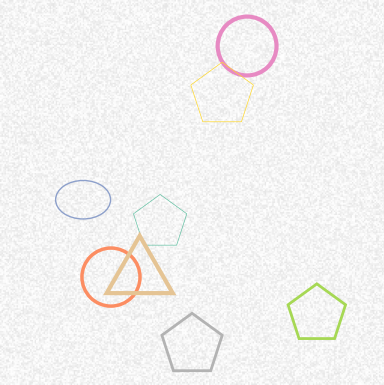[{"shape": "pentagon", "thickness": 0.5, "radius": 0.36, "center": [0.416, 0.422]}, {"shape": "circle", "thickness": 2.5, "radius": 0.38, "center": [0.288, 0.28]}, {"shape": "oval", "thickness": 1, "radius": 0.36, "center": [0.216, 0.481]}, {"shape": "circle", "thickness": 3, "radius": 0.38, "center": [0.642, 0.88]}, {"shape": "pentagon", "thickness": 2, "radius": 0.39, "center": [0.823, 0.184]}, {"shape": "pentagon", "thickness": 0.5, "radius": 0.43, "center": [0.577, 0.753]}, {"shape": "triangle", "thickness": 3, "radius": 0.5, "center": [0.363, 0.288]}, {"shape": "pentagon", "thickness": 2, "radius": 0.41, "center": [0.499, 0.104]}]